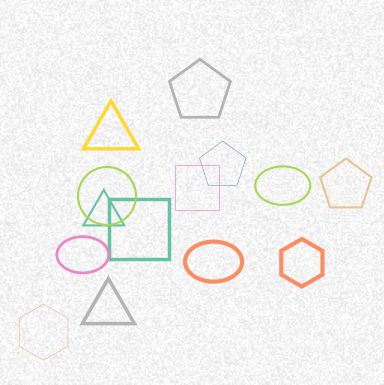[{"shape": "triangle", "thickness": 1.5, "radius": 0.31, "center": [0.27, 0.445]}, {"shape": "square", "thickness": 2.5, "radius": 0.39, "center": [0.362, 0.404]}, {"shape": "hexagon", "thickness": 3, "radius": 0.31, "center": [0.784, 0.318]}, {"shape": "oval", "thickness": 3, "radius": 0.37, "center": [0.555, 0.32]}, {"shape": "pentagon", "thickness": 0.5, "radius": 0.32, "center": [0.578, 0.57]}, {"shape": "square", "thickness": 0.5, "radius": 0.29, "center": [0.512, 0.514]}, {"shape": "oval", "thickness": 2, "radius": 0.34, "center": [0.215, 0.338]}, {"shape": "circle", "thickness": 1.5, "radius": 0.38, "center": [0.278, 0.491]}, {"shape": "oval", "thickness": 1.5, "radius": 0.36, "center": [0.734, 0.518]}, {"shape": "triangle", "thickness": 2.5, "radius": 0.41, "center": [0.288, 0.655]}, {"shape": "hexagon", "thickness": 0.5, "radius": 0.36, "center": [0.113, 0.137]}, {"shape": "pentagon", "thickness": 1.5, "radius": 0.35, "center": [0.898, 0.518]}, {"shape": "pentagon", "thickness": 2, "radius": 0.42, "center": [0.519, 0.763]}, {"shape": "triangle", "thickness": 2.5, "radius": 0.39, "center": [0.281, 0.199]}]